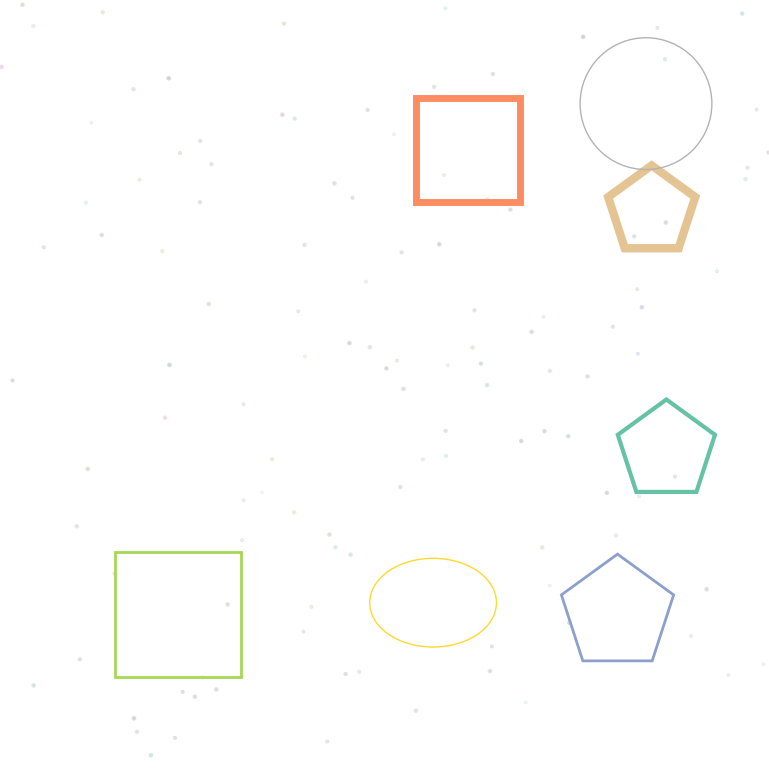[{"shape": "pentagon", "thickness": 1.5, "radius": 0.33, "center": [0.865, 0.415]}, {"shape": "square", "thickness": 2.5, "radius": 0.34, "center": [0.608, 0.805]}, {"shape": "pentagon", "thickness": 1, "radius": 0.38, "center": [0.802, 0.204]}, {"shape": "square", "thickness": 1, "radius": 0.41, "center": [0.231, 0.202]}, {"shape": "oval", "thickness": 0.5, "radius": 0.41, "center": [0.562, 0.217]}, {"shape": "pentagon", "thickness": 3, "radius": 0.3, "center": [0.846, 0.726]}, {"shape": "circle", "thickness": 0.5, "radius": 0.43, "center": [0.839, 0.865]}]